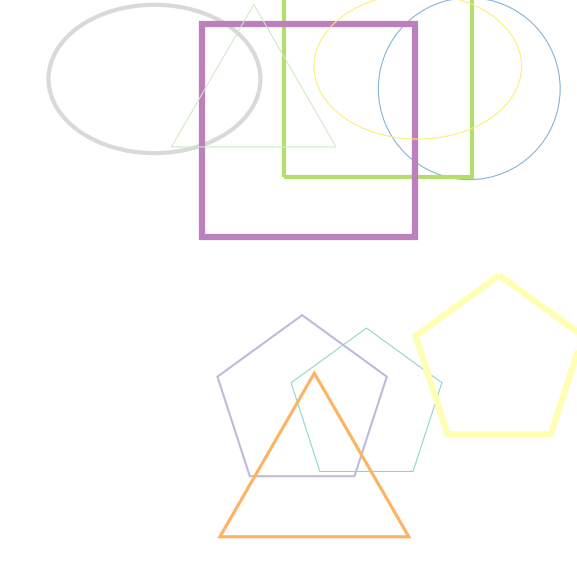[{"shape": "pentagon", "thickness": 0.5, "radius": 0.69, "center": [0.635, 0.294]}, {"shape": "pentagon", "thickness": 3, "radius": 0.76, "center": [0.864, 0.37]}, {"shape": "pentagon", "thickness": 1, "radius": 0.77, "center": [0.523, 0.299]}, {"shape": "circle", "thickness": 0.5, "radius": 0.79, "center": [0.813, 0.845]}, {"shape": "triangle", "thickness": 1.5, "radius": 0.94, "center": [0.544, 0.164]}, {"shape": "square", "thickness": 2, "radius": 0.81, "center": [0.655, 0.856]}, {"shape": "oval", "thickness": 2, "radius": 0.92, "center": [0.267, 0.862]}, {"shape": "square", "thickness": 3, "radius": 0.92, "center": [0.534, 0.774]}, {"shape": "triangle", "thickness": 0.5, "radius": 0.82, "center": [0.439, 0.827]}, {"shape": "oval", "thickness": 0.5, "radius": 0.9, "center": [0.723, 0.884]}]